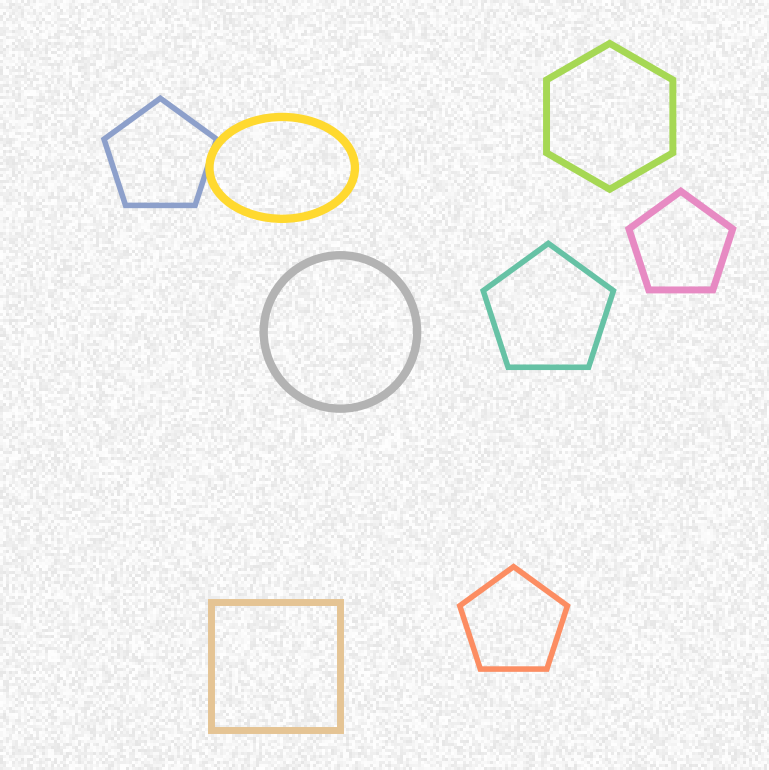[{"shape": "pentagon", "thickness": 2, "radius": 0.44, "center": [0.712, 0.595]}, {"shape": "pentagon", "thickness": 2, "radius": 0.37, "center": [0.667, 0.191]}, {"shape": "pentagon", "thickness": 2, "radius": 0.38, "center": [0.208, 0.795]}, {"shape": "pentagon", "thickness": 2.5, "radius": 0.35, "center": [0.884, 0.681]}, {"shape": "hexagon", "thickness": 2.5, "radius": 0.47, "center": [0.792, 0.849]}, {"shape": "oval", "thickness": 3, "radius": 0.47, "center": [0.366, 0.782]}, {"shape": "square", "thickness": 2.5, "radius": 0.42, "center": [0.357, 0.135]}, {"shape": "circle", "thickness": 3, "radius": 0.5, "center": [0.442, 0.569]}]